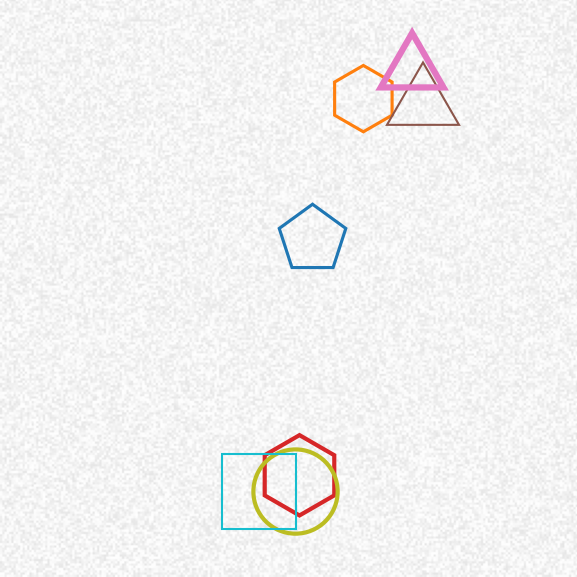[{"shape": "pentagon", "thickness": 1.5, "radius": 0.3, "center": [0.541, 0.585]}, {"shape": "hexagon", "thickness": 1.5, "radius": 0.29, "center": [0.629, 0.828]}, {"shape": "hexagon", "thickness": 2, "radius": 0.35, "center": [0.519, 0.176]}, {"shape": "triangle", "thickness": 1, "radius": 0.36, "center": [0.732, 0.819]}, {"shape": "triangle", "thickness": 3, "radius": 0.31, "center": [0.714, 0.879]}, {"shape": "circle", "thickness": 2, "radius": 0.36, "center": [0.512, 0.148]}, {"shape": "square", "thickness": 1, "radius": 0.32, "center": [0.449, 0.148]}]